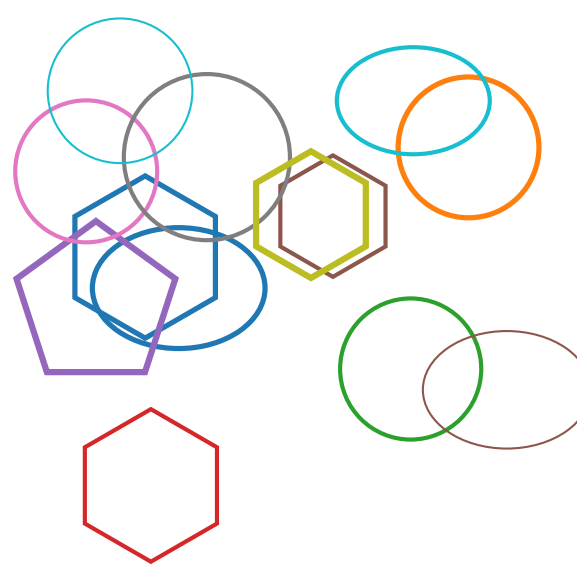[{"shape": "oval", "thickness": 2.5, "radius": 0.75, "center": [0.309, 0.5]}, {"shape": "hexagon", "thickness": 2.5, "radius": 0.7, "center": [0.251, 0.554]}, {"shape": "circle", "thickness": 2.5, "radius": 0.61, "center": [0.811, 0.744]}, {"shape": "circle", "thickness": 2, "radius": 0.61, "center": [0.711, 0.36]}, {"shape": "hexagon", "thickness": 2, "radius": 0.66, "center": [0.261, 0.159]}, {"shape": "pentagon", "thickness": 3, "radius": 0.72, "center": [0.166, 0.472]}, {"shape": "oval", "thickness": 1, "radius": 0.73, "center": [0.878, 0.324]}, {"shape": "hexagon", "thickness": 2, "radius": 0.53, "center": [0.577, 0.625]}, {"shape": "circle", "thickness": 2, "radius": 0.61, "center": [0.149, 0.702]}, {"shape": "circle", "thickness": 2, "radius": 0.72, "center": [0.358, 0.727]}, {"shape": "hexagon", "thickness": 3, "radius": 0.55, "center": [0.538, 0.627]}, {"shape": "oval", "thickness": 2, "radius": 0.66, "center": [0.716, 0.825]}, {"shape": "circle", "thickness": 1, "radius": 0.63, "center": [0.208, 0.842]}]